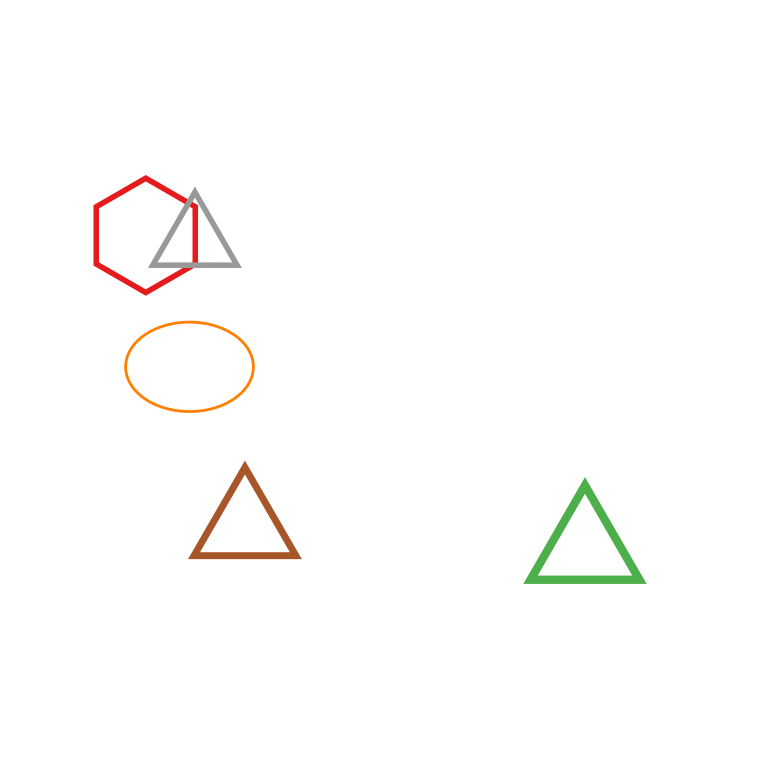[{"shape": "hexagon", "thickness": 2, "radius": 0.37, "center": [0.189, 0.694]}, {"shape": "triangle", "thickness": 3, "radius": 0.41, "center": [0.76, 0.288]}, {"shape": "oval", "thickness": 1, "radius": 0.41, "center": [0.246, 0.524]}, {"shape": "triangle", "thickness": 2.5, "radius": 0.38, "center": [0.318, 0.317]}, {"shape": "triangle", "thickness": 2, "radius": 0.32, "center": [0.253, 0.687]}]